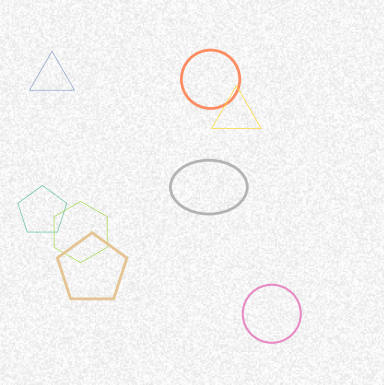[{"shape": "pentagon", "thickness": 0.5, "radius": 0.33, "center": [0.11, 0.451]}, {"shape": "circle", "thickness": 2, "radius": 0.38, "center": [0.547, 0.794]}, {"shape": "triangle", "thickness": 0.5, "radius": 0.34, "center": [0.135, 0.799]}, {"shape": "circle", "thickness": 1.5, "radius": 0.38, "center": [0.706, 0.185]}, {"shape": "hexagon", "thickness": 0.5, "radius": 0.4, "center": [0.209, 0.397]}, {"shape": "triangle", "thickness": 0.5, "radius": 0.37, "center": [0.614, 0.703]}, {"shape": "pentagon", "thickness": 2, "radius": 0.47, "center": [0.239, 0.301]}, {"shape": "oval", "thickness": 2, "radius": 0.5, "center": [0.542, 0.514]}]